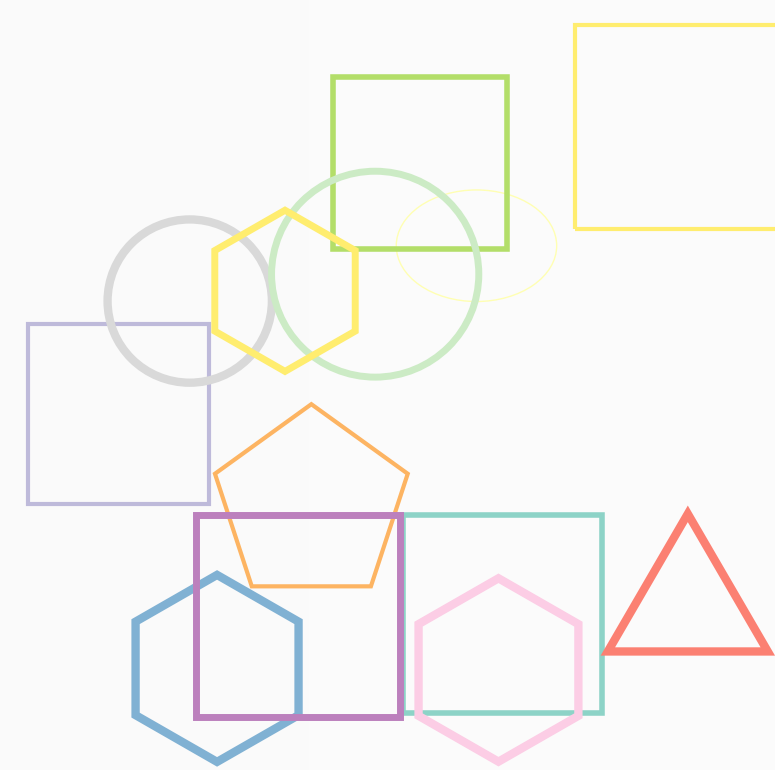[{"shape": "square", "thickness": 2, "radius": 0.64, "center": [0.648, 0.203]}, {"shape": "oval", "thickness": 0.5, "radius": 0.52, "center": [0.615, 0.681]}, {"shape": "square", "thickness": 1.5, "radius": 0.58, "center": [0.153, 0.462]}, {"shape": "triangle", "thickness": 3, "radius": 0.6, "center": [0.888, 0.214]}, {"shape": "hexagon", "thickness": 3, "radius": 0.61, "center": [0.28, 0.132]}, {"shape": "pentagon", "thickness": 1.5, "radius": 0.65, "center": [0.402, 0.344]}, {"shape": "square", "thickness": 2, "radius": 0.56, "center": [0.542, 0.788]}, {"shape": "hexagon", "thickness": 3, "radius": 0.6, "center": [0.643, 0.13]}, {"shape": "circle", "thickness": 3, "radius": 0.53, "center": [0.245, 0.609]}, {"shape": "square", "thickness": 2.5, "radius": 0.66, "center": [0.384, 0.2]}, {"shape": "circle", "thickness": 2.5, "radius": 0.67, "center": [0.484, 0.644]}, {"shape": "square", "thickness": 1.5, "radius": 0.66, "center": [0.874, 0.835]}, {"shape": "hexagon", "thickness": 2.5, "radius": 0.52, "center": [0.368, 0.622]}]